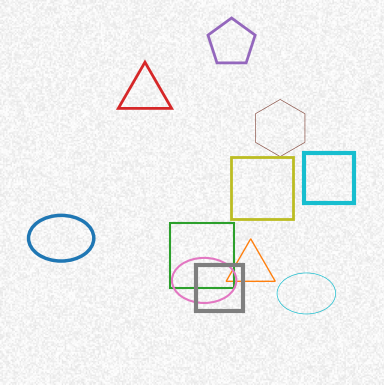[{"shape": "oval", "thickness": 2.5, "radius": 0.42, "center": [0.159, 0.381]}, {"shape": "triangle", "thickness": 1, "radius": 0.37, "center": [0.651, 0.306]}, {"shape": "square", "thickness": 1.5, "radius": 0.42, "center": [0.524, 0.336]}, {"shape": "triangle", "thickness": 2, "radius": 0.4, "center": [0.377, 0.758]}, {"shape": "pentagon", "thickness": 2, "radius": 0.32, "center": [0.601, 0.889]}, {"shape": "hexagon", "thickness": 0.5, "radius": 0.37, "center": [0.728, 0.667]}, {"shape": "oval", "thickness": 1.5, "radius": 0.42, "center": [0.53, 0.272]}, {"shape": "square", "thickness": 3, "radius": 0.3, "center": [0.57, 0.251]}, {"shape": "square", "thickness": 2, "radius": 0.4, "center": [0.681, 0.512]}, {"shape": "oval", "thickness": 0.5, "radius": 0.38, "center": [0.796, 0.238]}, {"shape": "square", "thickness": 3, "radius": 0.32, "center": [0.855, 0.538]}]